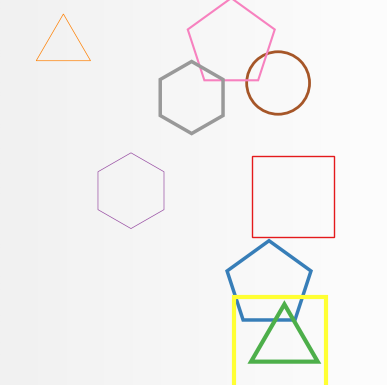[{"shape": "square", "thickness": 1, "radius": 0.53, "center": [0.757, 0.49]}, {"shape": "pentagon", "thickness": 2.5, "radius": 0.57, "center": [0.694, 0.261]}, {"shape": "triangle", "thickness": 3, "radius": 0.5, "center": [0.734, 0.11]}, {"shape": "hexagon", "thickness": 0.5, "radius": 0.49, "center": [0.338, 0.505]}, {"shape": "triangle", "thickness": 0.5, "radius": 0.4, "center": [0.164, 0.883]}, {"shape": "square", "thickness": 3, "radius": 0.59, "center": [0.723, 0.11]}, {"shape": "circle", "thickness": 2, "radius": 0.41, "center": [0.718, 0.784]}, {"shape": "pentagon", "thickness": 1.5, "radius": 0.59, "center": [0.597, 0.887]}, {"shape": "hexagon", "thickness": 2.5, "radius": 0.47, "center": [0.495, 0.747]}]